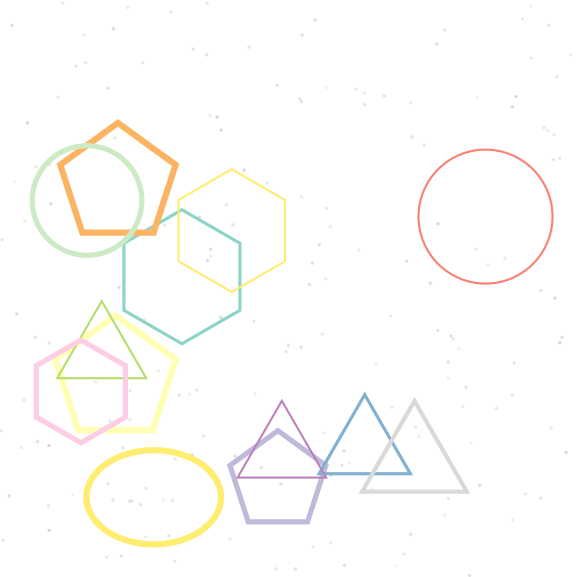[{"shape": "hexagon", "thickness": 1.5, "radius": 0.58, "center": [0.315, 0.52]}, {"shape": "pentagon", "thickness": 3, "radius": 0.55, "center": [0.2, 0.343]}, {"shape": "pentagon", "thickness": 2.5, "radius": 0.44, "center": [0.481, 0.166]}, {"shape": "circle", "thickness": 1, "radius": 0.58, "center": [0.841, 0.624]}, {"shape": "triangle", "thickness": 1.5, "radius": 0.46, "center": [0.632, 0.224]}, {"shape": "pentagon", "thickness": 3, "radius": 0.53, "center": [0.204, 0.681]}, {"shape": "triangle", "thickness": 1, "radius": 0.44, "center": [0.176, 0.389]}, {"shape": "hexagon", "thickness": 2.5, "radius": 0.45, "center": [0.14, 0.321]}, {"shape": "triangle", "thickness": 2, "radius": 0.52, "center": [0.718, 0.2]}, {"shape": "triangle", "thickness": 1, "radius": 0.44, "center": [0.488, 0.216]}, {"shape": "circle", "thickness": 2.5, "radius": 0.47, "center": [0.151, 0.652]}, {"shape": "hexagon", "thickness": 1, "radius": 0.53, "center": [0.401, 0.6]}, {"shape": "oval", "thickness": 3, "radius": 0.58, "center": [0.266, 0.138]}]